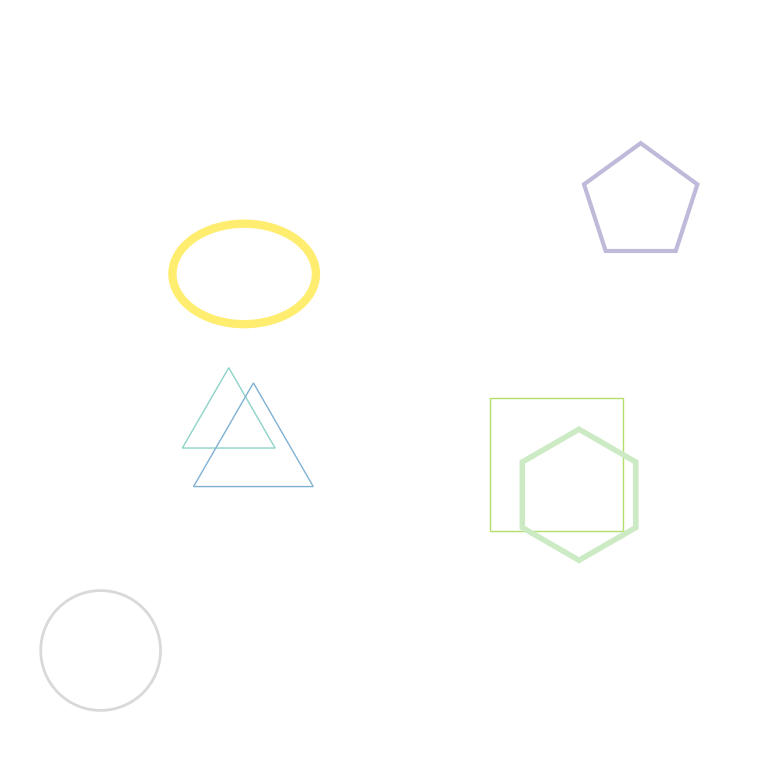[{"shape": "triangle", "thickness": 0.5, "radius": 0.35, "center": [0.297, 0.453]}, {"shape": "pentagon", "thickness": 1.5, "radius": 0.39, "center": [0.832, 0.737]}, {"shape": "triangle", "thickness": 0.5, "radius": 0.45, "center": [0.329, 0.413]}, {"shape": "square", "thickness": 0.5, "radius": 0.43, "center": [0.723, 0.397]}, {"shape": "circle", "thickness": 1, "radius": 0.39, "center": [0.131, 0.155]}, {"shape": "hexagon", "thickness": 2, "radius": 0.43, "center": [0.752, 0.357]}, {"shape": "oval", "thickness": 3, "radius": 0.47, "center": [0.317, 0.644]}]